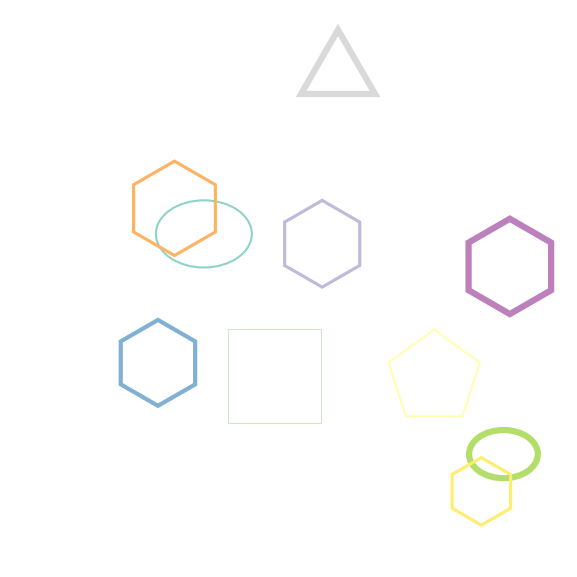[{"shape": "oval", "thickness": 1, "radius": 0.42, "center": [0.353, 0.594]}, {"shape": "pentagon", "thickness": 1, "radius": 0.42, "center": [0.752, 0.345]}, {"shape": "hexagon", "thickness": 1.5, "radius": 0.38, "center": [0.558, 0.577]}, {"shape": "hexagon", "thickness": 2, "radius": 0.37, "center": [0.274, 0.371]}, {"shape": "hexagon", "thickness": 1.5, "radius": 0.41, "center": [0.302, 0.638]}, {"shape": "oval", "thickness": 3, "radius": 0.3, "center": [0.872, 0.213]}, {"shape": "triangle", "thickness": 3, "radius": 0.37, "center": [0.585, 0.873]}, {"shape": "hexagon", "thickness": 3, "radius": 0.41, "center": [0.883, 0.538]}, {"shape": "square", "thickness": 0.5, "radius": 0.4, "center": [0.476, 0.348]}, {"shape": "hexagon", "thickness": 1.5, "radius": 0.29, "center": [0.834, 0.148]}]